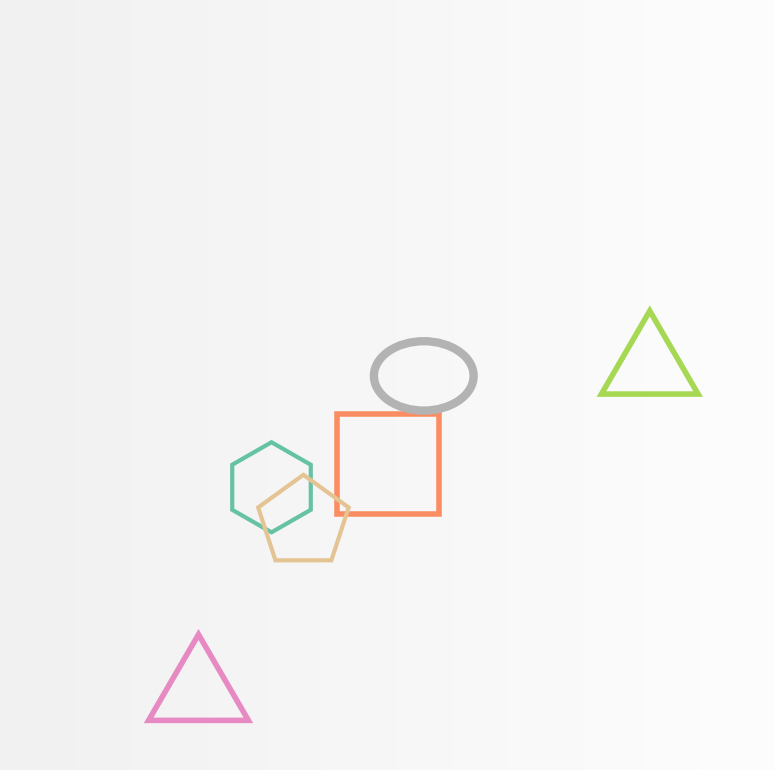[{"shape": "hexagon", "thickness": 1.5, "radius": 0.29, "center": [0.35, 0.367]}, {"shape": "square", "thickness": 2, "radius": 0.33, "center": [0.5, 0.397]}, {"shape": "triangle", "thickness": 2, "radius": 0.37, "center": [0.256, 0.102]}, {"shape": "triangle", "thickness": 2, "radius": 0.36, "center": [0.838, 0.524]}, {"shape": "pentagon", "thickness": 1.5, "radius": 0.31, "center": [0.391, 0.322]}, {"shape": "oval", "thickness": 3, "radius": 0.32, "center": [0.547, 0.512]}]